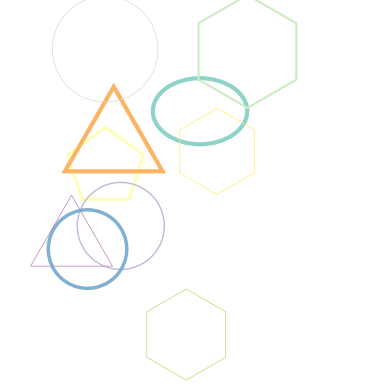[{"shape": "oval", "thickness": 3, "radius": 0.61, "center": [0.52, 0.711]}, {"shape": "pentagon", "thickness": 2, "radius": 0.52, "center": [0.275, 0.566]}, {"shape": "circle", "thickness": 1, "radius": 0.56, "center": [0.314, 0.413]}, {"shape": "circle", "thickness": 2.5, "radius": 0.51, "center": [0.227, 0.353]}, {"shape": "triangle", "thickness": 3, "radius": 0.73, "center": [0.295, 0.628]}, {"shape": "hexagon", "thickness": 0.5, "radius": 0.59, "center": [0.484, 0.131]}, {"shape": "circle", "thickness": 0.5, "radius": 0.69, "center": [0.273, 0.872]}, {"shape": "triangle", "thickness": 0.5, "radius": 0.61, "center": [0.186, 0.37]}, {"shape": "hexagon", "thickness": 1.5, "radius": 0.73, "center": [0.643, 0.866]}, {"shape": "hexagon", "thickness": 0.5, "radius": 0.56, "center": [0.564, 0.607]}]